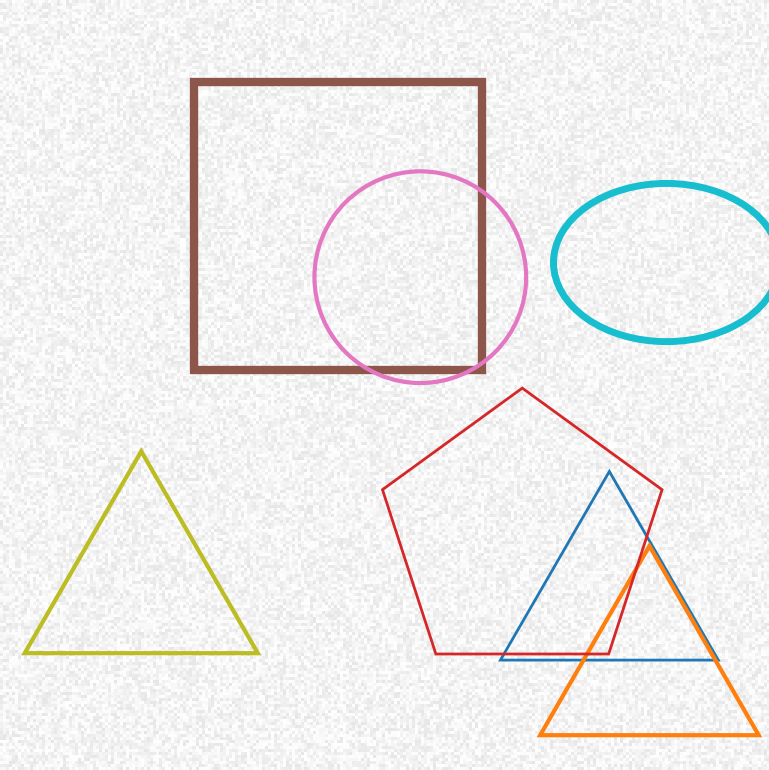[{"shape": "triangle", "thickness": 1, "radius": 0.82, "center": [0.791, 0.224]}, {"shape": "triangle", "thickness": 1.5, "radius": 0.82, "center": [0.843, 0.127]}, {"shape": "pentagon", "thickness": 1, "radius": 0.95, "center": [0.678, 0.305]}, {"shape": "square", "thickness": 3, "radius": 0.93, "center": [0.439, 0.707]}, {"shape": "circle", "thickness": 1.5, "radius": 0.69, "center": [0.546, 0.64]}, {"shape": "triangle", "thickness": 1.5, "radius": 0.87, "center": [0.183, 0.239]}, {"shape": "oval", "thickness": 2.5, "radius": 0.73, "center": [0.866, 0.659]}]